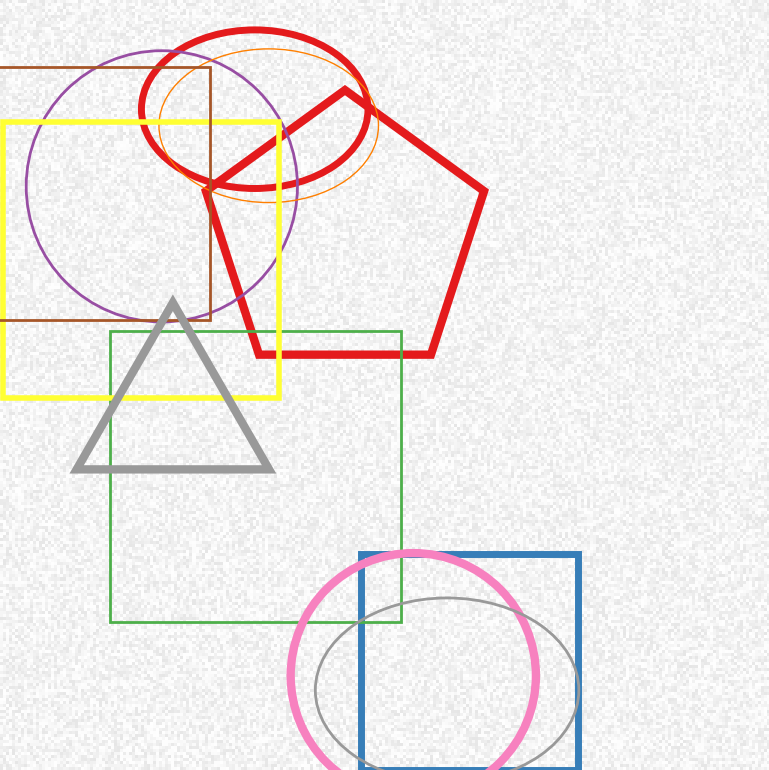[{"shape": "oval", "thickness": 2.5, "radius": 0.74, "center": [0.331, 0.858]}, {"shape": "pentagon", "thickness": 3, "radius": 0.95, "center": [0.448, 0.693]}, {"shape": "square", "thickness": 2.5, "radius": 0.7, "center": [0.61, 0.14]}, {"shape": "square", "thickness": 1, "radius": 0.94, "center": [0.332, 0.381]}, {"shape": "circle", "thickness": 1, "radius": 0.88, "center": [0.21, 0.758]}, {"shape": "oval", "thickness": 0.5, "radius": 0.71, "center": [0.349, 0.837]}, {"shape": "square", "thickness": 2, "radius": 0.9, "center": [0.183, 0.662]}, {"shape": "square", "thickness": 1, "radius": 0.82, "center": [0.108, 0.749]}, {"shape": "circle", "thickness": 3, "radius": 0.8, "center": [0.537, 0.122]}, {"shape": "oval", "thickness": 1, "radius": 0.86, "center": [0.581, 0.104]}, {"shape": "triangle", "thickness": 3, "radius": 0.72, "center": [0.225, 0.463]}]